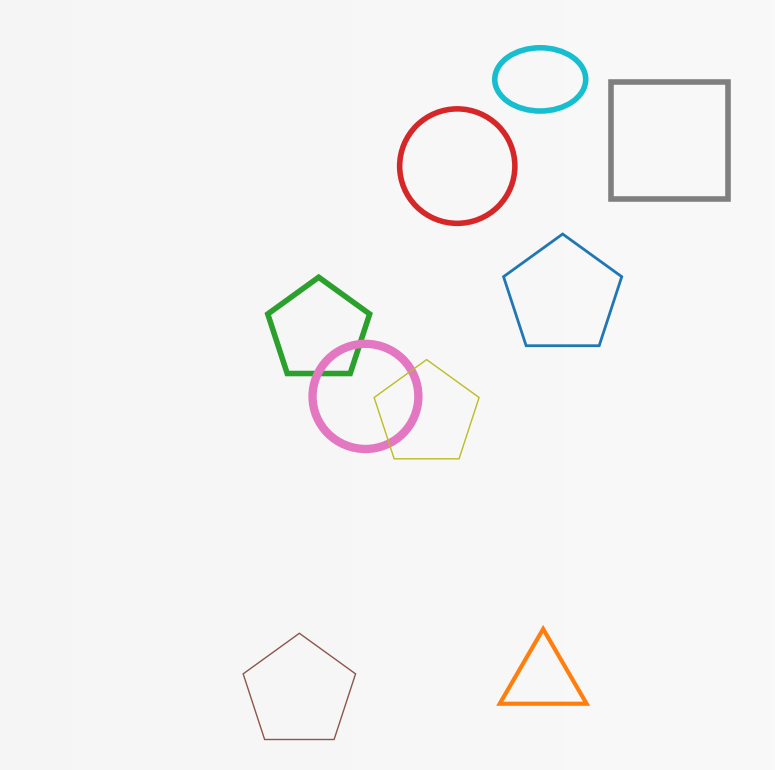[{"shape": "pentagon", "thickness": 1, "radius": 0.4, "center": [0.726, 0.616]}, {"shape": "triangle", "thickness": 1.5, "radius": 0.32, "center": [0.701, 0.118]}, {"shape": "pentagon", "thickness": 2, "radius": 0.35, "center": [0.411, 0.571]}, {"shape": "circle", "thickness": 2, "radius": 0.37, "center": [0.59, 0.784]}, {"shape": "pentagon", "thickness": 0.5, "radius": 0.38, "center": [0.386, 0.101]}, {"shape": "circle", "thickness": 3, "radius": 0.34, "center": [0.472, 0.485]}, {"shape": "square", "thickness": 2, "radius": 0.38, "center": [0.864, 0.817]}, {"shape": "pentagon", "thickness": 0.5, "radius": 0.36, "center": [0.55, 0.462]}, {"shape": "oval", "thickness": 2, "radius": 0.29, "center": [0.697, 0.897]}]